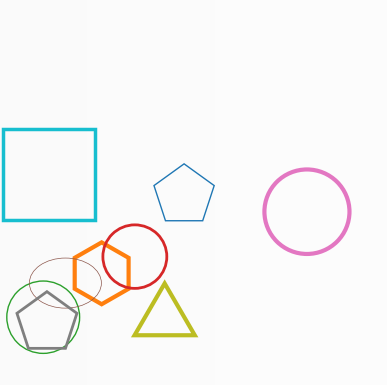[{"shape": "pentagon", "thickness": 1, "radius": 0.41, "center": [0.475, 0.493]}, {"shape": "hexagon", "thickness": 3, "radius": 0.4, "center": [0.262, 0.29]}, {"shape": "circle", "thickness": 1, "radius": 0.47, "center": [0.112, 0.176]}, {"shape": "circle", "thickness": 2, "radius": 0.41, "center": [0.348, 0.333]}, {"shape": "oval", "thickness": 0.5, "radius": 0.46, "center": [0.169, 0.265]}, {"shape": "circle", "thickness": 3, "radius": 0.55, "center": [0.792, 0.45]}, {"shape": "pentagon", "thickness": 2, "radius": 0.41, "center": [0.121, 0.161]}, {"shape": "triangle", "thickness": 3, "radius": 0.45, "center": [0.425, 0.174]}, {"shape": "square", "thickness": 2.5, "radius": 0.59, "center": [0.127, 0.547]}]